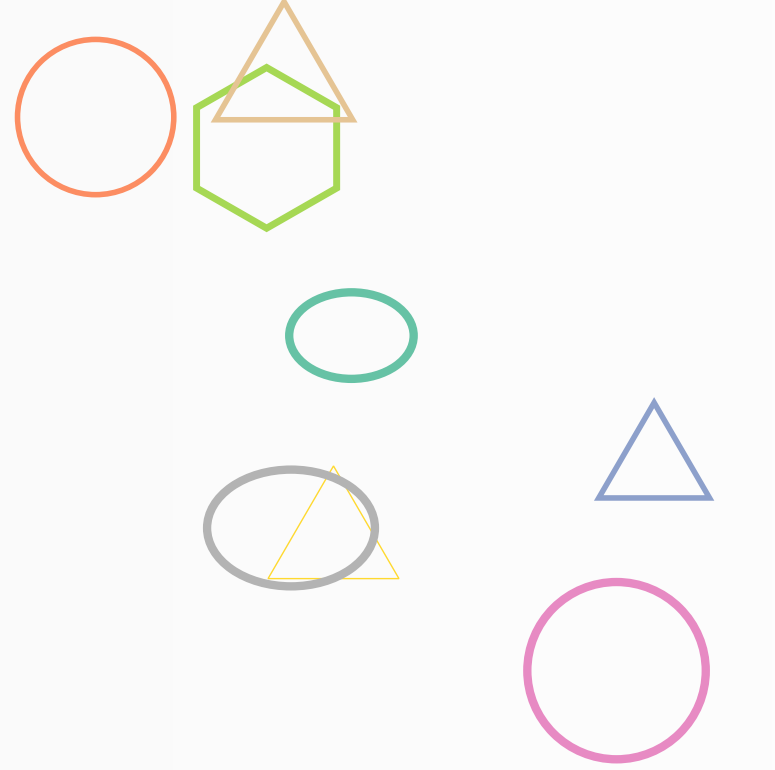[{"shape": "oval", "thickness": 3, "radius": 0.4, "center": [0.453, 0.564]}, {"shape": "circle", "thickness": 2, "radius": 0.5, "center": [0.123, 0.848]}, {"shape": "triangle", "thickness": 2, "radius": 0.41, "center": [0.844, 0.395]}, {"shape": "circle", "thickness": 3, "radius": 0.58, "center": [0.796, 0.129]}, {"shape": "hexagon", "thickness": 2.5, "radius": 0.52, "center": [0.344, 0.808]}, {"shape": "triangle", "thickness": 0.5, "radius": 0.49, "center": [0.43, 0.297]}, {"shape": "triangle", "thickness": 2, "radius": 0.51, "center": [0.367, 0.896]}, {"shape": "oval", "thickness": 3, "radius": 0.54, "center": [0.376, 0.314]}]